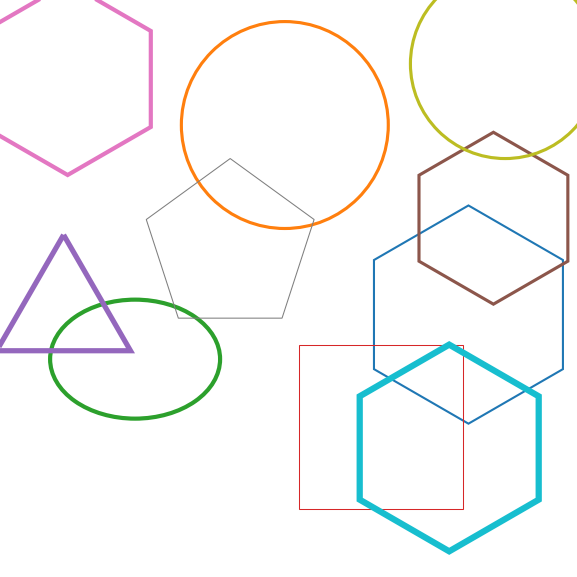[{"shape": "hexagon", "thickness": 1, "radius": 0.94, "center": [0.811, 0.454]}, {"shape": "circle", "thickness": 1.5, "radius": 0.9, "center": [0.493, 0.783]}, {"shape": "oval", "thickness": 2, "radius": 0.74, "center": [0.234, 0.377]}, {"shape": "square", "thickness": 0.5, "radius": 0.71, "center": [0.66, 0.26]}, {"shape": "triangle", "thickness": 2.5, "radius": 0.67, "center": [0.11, 0.459]}, {"shape": "hexagon", "thickness": 1.5, "radius": 0.74, "center": [0.854, 0.621]}, {"shape": "hexagon", "thickness": 2, "radius": 0.83, "center": [0.117, 0.862]}, {"shape": "pentagon", "thickness": 0.5, "radius": 0.76, "center": [0.399, 0.572]}, {"shape": "circle", "thickness": 1.5, "radius": 0.82, "center": [0.875, 0.889]}, {"shape": "hexagon", "thickness": 3, "radius": 0.89, "center": [0.778, 0.223]}]